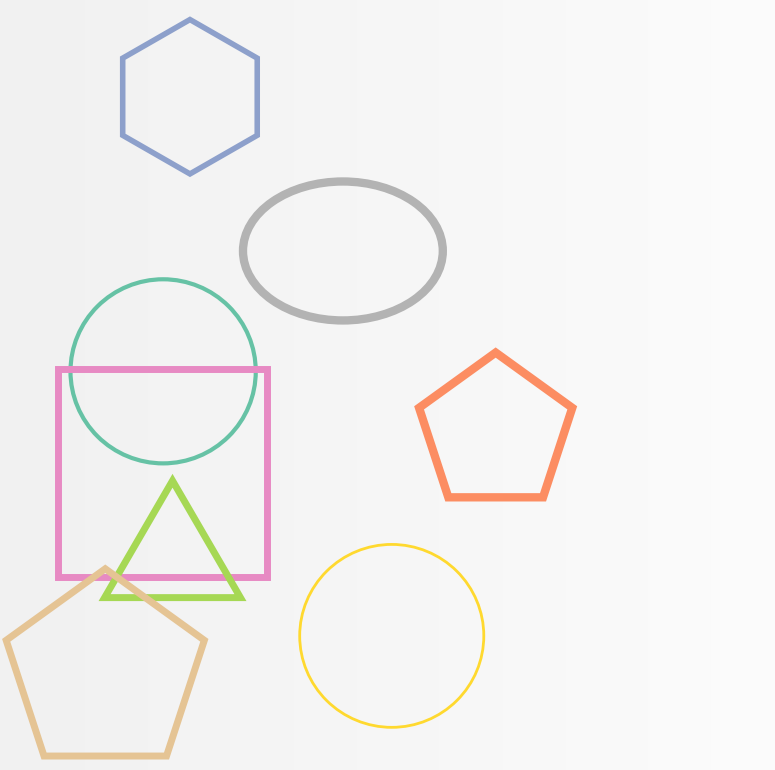[{"shape": "circle", "thickness": 1.5, "radius": 0.6, "center": [0.21, 0.518]}, {"shape": "pentagon", "thickness": 3, "radius": 0.52, "center": [0.64, 0.438]}, {"shape": "hexagon", "thickness": 2, "radius": 0.5, "center": [0.245, 0.874]}, {"shape": "square", "thickness": 2.5, "radius": 0.67, "center": [0.209, 0.386]}, {"shape": "triangle", "thickness": 2.5, "radius": 0.51, "center": [0.223, 0.274]}, {"shape": "circle", "thickness": 1, "radius": 0.59, "center": [0.505, 0.174]}, {"shape": "pentagon", "thickness": 2.5, "radius": 0.67, "center": [0.136, 0.127]}, {"shape": "oval", "thickness": 3, "radius": 0.64, "center": [0.442, 0.674]}]